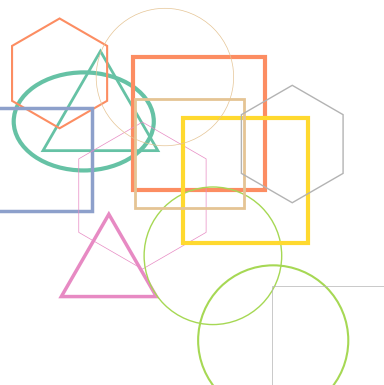[{"shape": "oval", "thickness": 3, "radius": 0.91, "center": [0.218, 0.685]}, {"shape": "triangle", "thickness": 2, "radius": 0.86, "center": [0.261, 0.695]}, {"shape": "hexagon", "thickness": 1.5, "radius": 0.71, "center": [0.155, 0.809]}, {"shape": "square", "thickness": 3, "radius": 0.86, "center": [0.517, 0.679]}, {"shape": "square", "thickness": 2.5, "radius": 0.67, "center": [0.105, 0.586]}, {"shape": "hexagon", "thickness": 0.5, "radius": 0.95, "center": [0.37, 0.492]}, {"shape": "triangle", "thickness": 2.5, "radius": 0.71, "center": [0.283, 0.301]}, {"shape": "circle", "thickness": 1.5, "radius": 0.98, "center": [0.71, 0.116]}, {"shape": "circle", "thickness": 1, "radius": 0.89, "center": [0.553, 0.336]}, {"shape": "square", "thickness": 3, "radius": 0.81, "center": [0.638, 0.531]}, {"shape": "circle", "thickness": 0.5, "radius": 0.89, "center": [0.428, 0.8]}, {"shape": "square", "thickness": 2, "radius": 0.71, "center": [0.492, 0.602]}, {"shape": "square", "thickness": 0.5, "radius": 0.77, "center": [0.861, 0.102]}, {"shape": "hexagon", "thickness": 1, "radius": 0.76, "center": [0.759, 0.626]}]